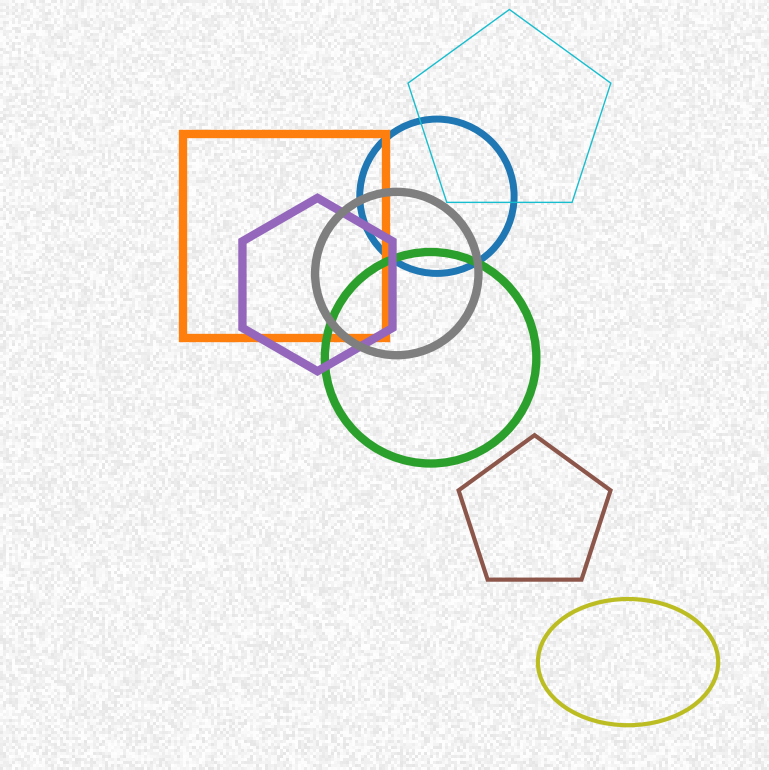[{"shape": "circle", "thickness": 2.5, "radius": 0.5, "center": [0.567, 0.745]}, {"shape": "square", "thickness": 3, "radius": 0.66, "center": [0.369, 0.693]}, {"shape": "circle", "thickness": 3, "radius": 0.69, "center": [0.559, 0.535]}, {"shape": "hexagon", "thickness": 3, "radius": 0.56, "center": [0.412, 0.63]}, {"shape": "pentagon", "thickness": 1.5, "radius": 0.52, "center": [0.694, 0.331]}, {"shape": "circle", "thickness": 3, "radius": 0.53, "center": [0.515, 0.645]}, {"shape": "oval", "thickness": 1.5, "radius": 0.59, "center": [0.816, 0.14]}, {"shape": "pentagon", "thickness": 0.5, "radius": 0.69, "center": [0.662, 0.849]}]